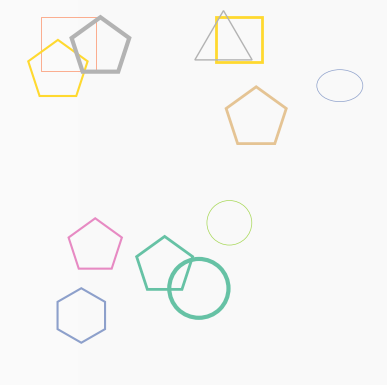[{"shape": "circle", "thickness": 3, "radius": 0.38, "center": [0.513, 0.251]}, {"shape": "pentagon", "thickness": 2, "radius": 0.38, "center": [0.425, 0.31]}, {"shape": "square", "thickness": 0.5, "radius": 0.35, "center": [0.177, 0.885]}, {"shape": "oval", "thickness": 0.5, "radius": 0.3, "center": [0.877, 0.778]}, {"shape": "hexagon", "thickness": 1.5, "radius": 0.35, "center": [0.21, 0.181]}, {"shape": "pentagon", "thickness": 1.5, "radius": 0.36, "center": [0.246, 0.361]}, {"shape": "circle", "thickness": 0.5, "radius": 0.29, "center": [0.592, 0.421]}, {"shape": "square", "thickness": 2, "radius": 0.3, "center": [0.617, 0.897]}, {"shape": "pentagon", "thickness": 1.5, "radius": 0.4, "center": [0.149, 0.816]}, {"shape": "pentagon", "thickness": 2, "radius": 0.41, "center": [0.661, 0.693]}, {"shape": "triangle", "thickness": 1, "radius": 0.43, "center": [0.577, 0.887]}, {"shape": "pentagon", "thickness": 3, "radius": 0.39, "center": [0.259, 0.877]}]